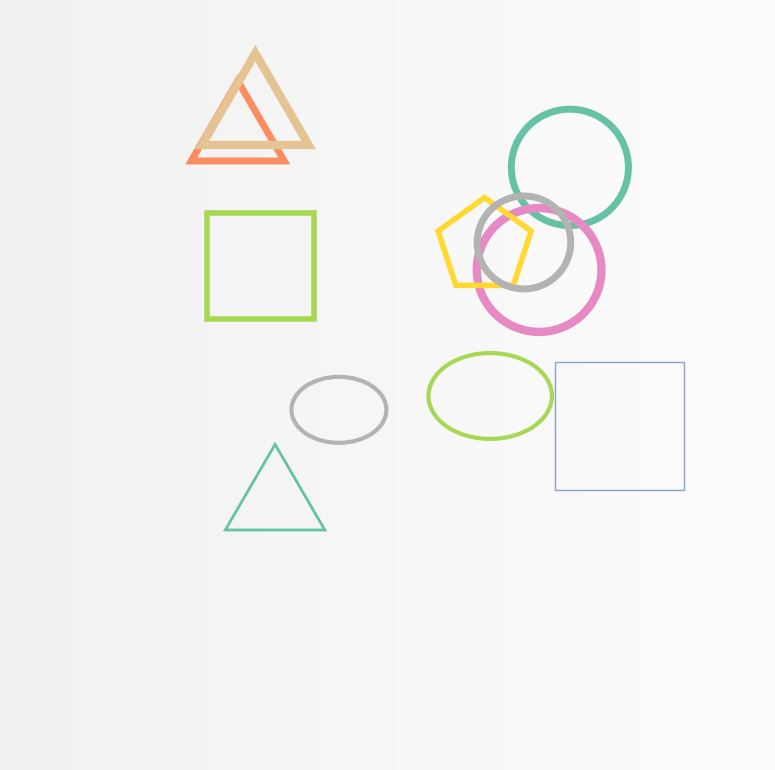[{"shape": "triangle", "thickness": 1, "radius": 0.37, "center": [0.355, 0.349]}, {"shape": "circle", "thickness": 2.5, "radius": 0.38, "center": [0.735, 0.783]}, {"shape": "triangle", "thickness": 2.5, "radius": 0.35, "center": [0.307, 0.826]}, {"shape": "square", "thickness": 0.5, "radius": 0.42, "center": [0.8, 0.447]}, {"shape": "circle", "thickness": 3, "radius": 0.4, "center": [0.696, 0.649]}, {"shape": "square", "thickness": 2, "radius": 0.34, "center": [0.336, 0.655]}, {"shape": "oval", "thickness": 1.5, "radius": 0.4, "center": [0.633, 0.486]}, {"shape": "pentagon", "thickness": 2, "radius": 0.32, "center": [0.625, 0.68]}, {"shape": "triangle", "thickness": 3, "radius": 0.4, "center": [0.329, 0.851]}, {"shape": "circle", "thickness": 2.5, "radius": 0.3, "center": [0.676, 0.685]}, {"shape": "oval", "thickness": 1.5, "radius": 0.31, "center": [0.437, 0.468]}]